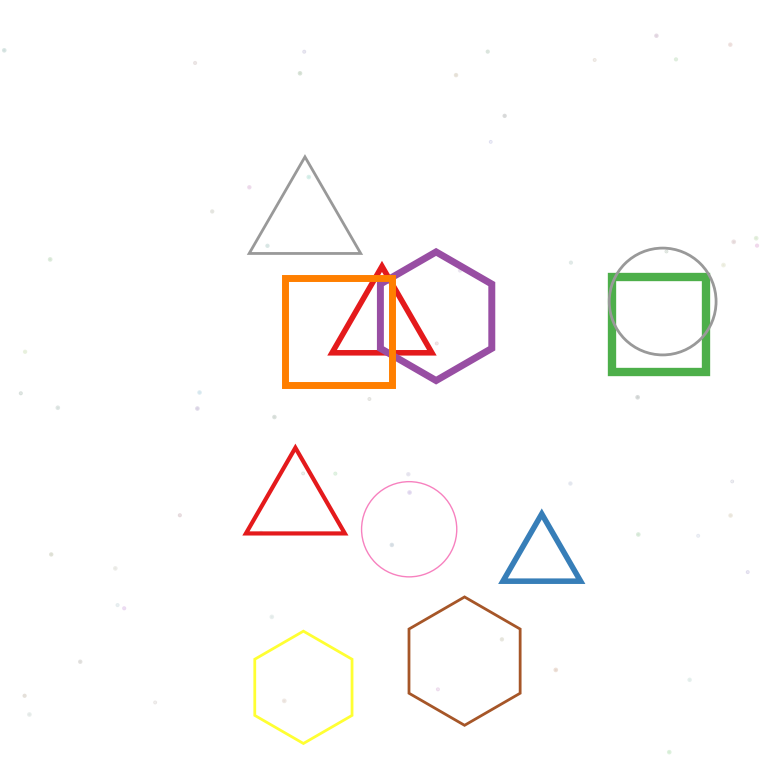[{"shape": "triangle", "thickness": 1.5, "radius": 0.37, "center": [0.384, 0.344]}, {"shape": "triangle", "thickness": 2, "radius": 0.37, "center": [0.496, 0.579]}, {"shape": "triangle", "thickness": 2, "radius": 0.29, "center": [0.704, 0.274]}, {"shape": "square", "thickness": 3, "radius": 0.31, "center": [0.856, 0.579]}, {"shape": "hexagon", "thickness": 2.5, "radius": 0.42, "center": [0.566, 0.589]}, {"shape": "square", "thickness": 2.5, "radius": 0.35, "center": [0.44, 0.57]}, {"shape": "hexagon", "thickness": 1, "radius": 0.36, "center": [0.394, 0.107]}, {"shape": "hexagon", "thickness": 1, "radius": 0.42, "center": [0.603, 0.141]}, {"shape": "circle", "thickness": 0.5, "radius": 0.31, "center": [0.531, 0.313]}, {"shape": "triangle", "thickness": 1, "radius": 0.42, "center": [0.396, 0.713]}, {"shape": "circle", "thickness": 1, "radius": 0.35, "center": [0.861, 0.608]}]